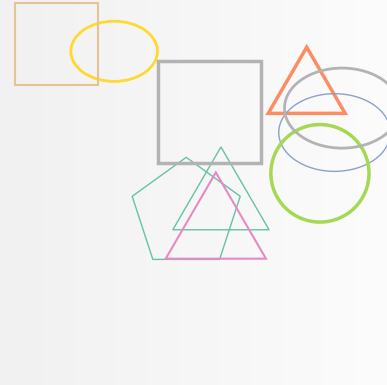[{"shape": "triangle", "thickness": 1, "radius": 0.72, "center": [0.57, 0.475]}, {"shape": "pentagon", "thickness": 1, "radius": 0.73, "center": [0.481, 0.445]}, {"shape": "triangle", "thickness": 2.5, "radius": 0.57, "center": [0.792, 0.763]}, {"shape": "oval", "thickness": 1, "radius": 0.72, "center": [0.863, 0.656]}, {"shape": "triangle", "thickness": 1.5, "radius": 0.75, "center": [0.557, 0.403]}, {"shape": "circle", "thickness": 2.5, "radius": 0.63, "center": [0.826, 0.55]}, {"shape": "oval", "thickness": 2, "radius": 0.56, "center": [0.295, 0.867]}, {"shape": "square", "thickness": 1.5, "radius": 0.53, "center": [0.146, 0.886]}, {"shape": "square", "thickness": 2.5, "radius": 0.66, "center": [0.541, 0.709]}, {"shape": "oval", "thickness": 2, "radius": 0.74, "center": [0.883, 0.719]}]